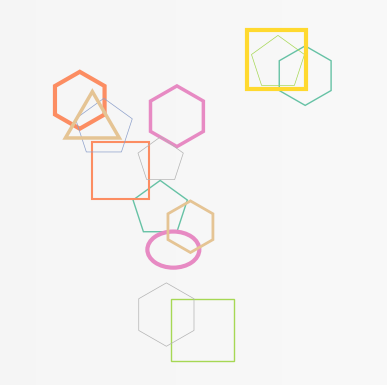[{"shape": "pentagon", "thickness": 1, "radius": 0.37, "center": [0.413, 0.458]}, {"shape": "hexagon", "thickness": 1, "radius": 0.39, "center": [0.788, 0.804]}, {"shape": "square", "thickness": 1.5, "radius": 0.37, "center": [0.31, 0.558]}, {"shape": "hexagon", "thickness": 3, "radius": 0.37, "center": [0.206, 0.74]}, {"shape": "pentagon", "thickness": 0.5, "radius": 0.39, "center": [0.268, 0.668]}, {"shape": "hexagon", "thickness": 2.5, "radius": 0.39, "center": [0.457, 0.698]}, {"shape": "oval", "thickness": 3, "radius": 0.34, "center": [0.447, 0.352]}, {"shape": "square", "thickness": 1, "radius": 0.4, "center": [0.523, 0.143]}, {"shape": "pentagon", "thickness": 0.5, "radius": 0.36, "center": [0.717, 0.836]}, {"shape": "square", "thickness": 3, "radius": 0.38, "center": [0.713, 0.845]}, {"shape": "hexagon", "thickness": 2, "radius": 0.33, "center": [0.491, 0.411]}, {"shape": "triangle", "thickness": 2.5, "radius": 0.4, "center": [0.238, 0.682]}, {"shape": "pentagon", "thickness": 0.5, "radius": 0.31, "center": [0.415, 0.583]}, {"shape": "hexagon", "thickness": 0.5, "radius": 0.41, "center": [0.429, 0.183]}]